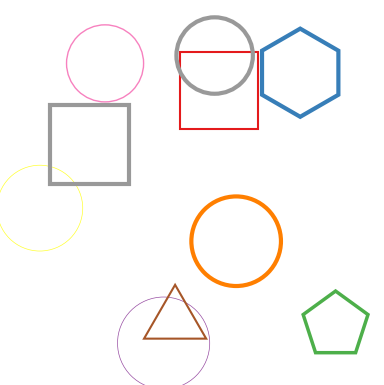[{"shape": "square", "thickness": 1.5, "radius": 0.5, "center": [0.569, 0.764]}, {"shape": "hexagon", "thickness": 3, "radius": 0.57, "center": [0.78, 0.811]}, {"shape": "pentagon", "thickness": 2.5, "radius": 0.44, "center": [0.872, 0.156]}, {"shape": "circle", "thickness": 0.5, "radius": 0.6, "center": [0.425, 0.109]}, {"shape": "circle", "thickness": 3, "radius": 0.58, "center": [0.613, 0.373]}, {"shape": "circle", "thickness": 0.5, "radius": 0.56, "center": [0.103, 0.459]}, {"shape": "triangle", "thickness": 1.5, "radius": 0.47, "center": [0.455, 0.167]}, {"shape": "circle", "thickness": 1, "radius": 0.5, "center": [0.273, 0.835]}, {"shape": "square", "thickness": 3, "radius": 0.51, "center": [0.232, 0.624]}, {"shape": "circle", "thickness": 3, "radius": 0.5, "center": [0.558, 0.856]}]